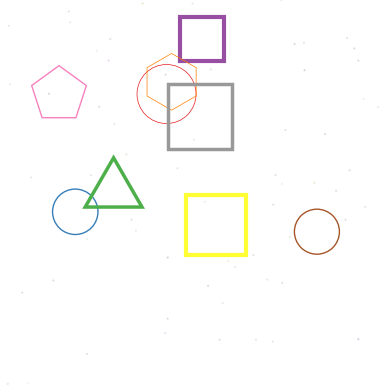[{"shape": "circle", "thickness": 0.5, "radius": 0.38, "center": [0.433, 0.756]}, {"shape": "circle", "thickness": 1, "radius": 0.29, "center": [0.195, 0.45]}, {"shape": "triangle", "thickness": 2.5, "radius": 0.43, "center": [0.295, 0.505]}, {"shape": "square", "thickness": 3, "radius": 0.29, "center": [0.525, 0.899]}, {"shape": "hexagon", "thickness": 0.5, "radius": 0.37, "center": [0.446, 0.787]}, {"shape": "square", "thickness": 3, "radius": 0.39, "center": [0.561, 0.416]}, {"shape": "circle", "thickness": 1, "radius": 0.29, "center": [0.823, 0.398]}, {"shape": "pentagon", "thickness": 1, "radius": 0.37, "center": [0.153, 0.755]}, {"shape": "square", "thickness": 2.5, "radius": 0.42, "center": [0.52, 0.698]}]